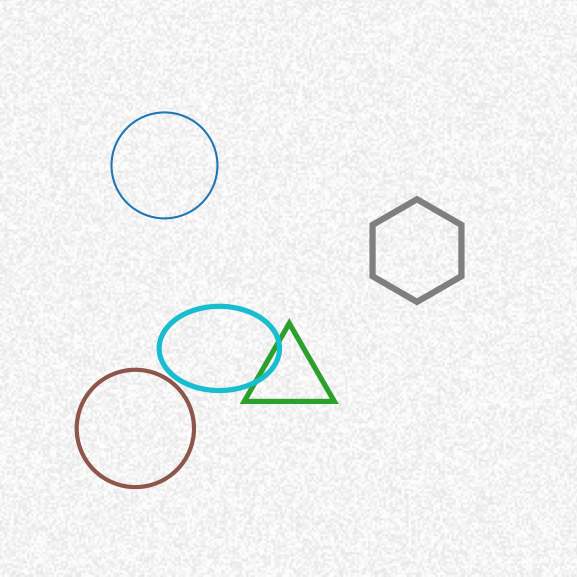[{"shape": "circle", "thickness": 1, "radius": 0.46, "center": [0.285, 0.713]}, {"shape": "triangle", "thickness": 2.5, "radius": 0.45, "center": [0.501, 0.349]}, {"shape": "circle", "thickness": 2, "radius": 0.51, "center": [0.234, 0.257]}, {"shape": "hexagon", "thickness": 3, "radius": 0.44, "center": [0.722, 0.565]}, {"shape": "oval", "thickness": 2.5, "radius": 0.52, "center": [0.38, 0.396]}]